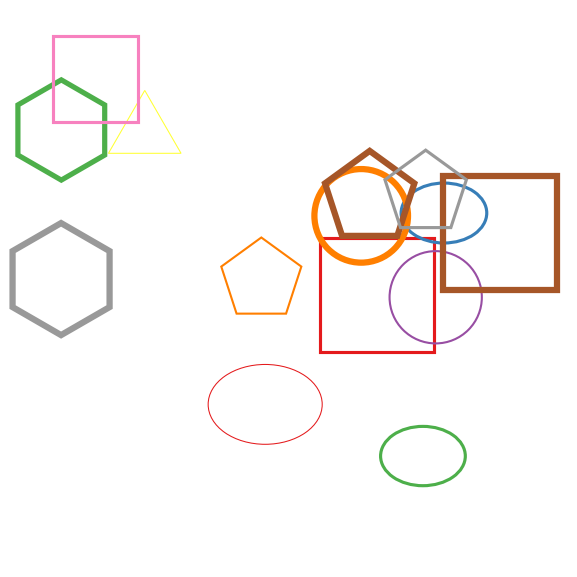[{"shape": "square", "thickness": 1.5, "radius": 0.49, "center": [0.653, 0.488]}, {"shape": "oval", "thickness": 0.5, "radius": 0.49, "center": [0.459, 0.299]}, {"shape": "oval", "thickness": 1.5, "radius": 0.37, "center": [0.769, 0.63]}, {"shape": "hexagon", "thickness": 2.5, "radius": 0.43, "center": [0.106, 0.774]}, {"shape": "oval", "thickness": 1.5, "radius": 0.37, "center": [0.732, 0.209]}, {"shape": "circle", "thickness": 1, "radius": 0.4, "center": [0.754, 0.484]}, {"shape": "pentagon", "thickness": 1, "radius": 0.36, "center": [0.452, 0.515]}, {"shape": "circle", "thickness": 3, "radius": 0.41, "center": [0.625, 0.625]}, {"shape": "triangle", "thickness": 0.5, "radius": 0.36, "center": [0.251, 0.77]}, {"shape": "pentagon", "thickness": 3, "radius": 0.41, "center": [0.64, 0.656]}, {"shape": "square", "thickness": 3, "radius": 0.49, "center": [0.866, 0.596]}, {"shape": "square", "thickness": 1.5, "radius": 0.37, "center": [0.165, 0.862]}, {"shape": "hexagon", "thickness": 3, "radius": 0.48, "center": [0.106, 0.516]}, {"shape": "pentagon", "thickness": 1.5, "radius": 0.37, "center": [0.737, 0.665]}]